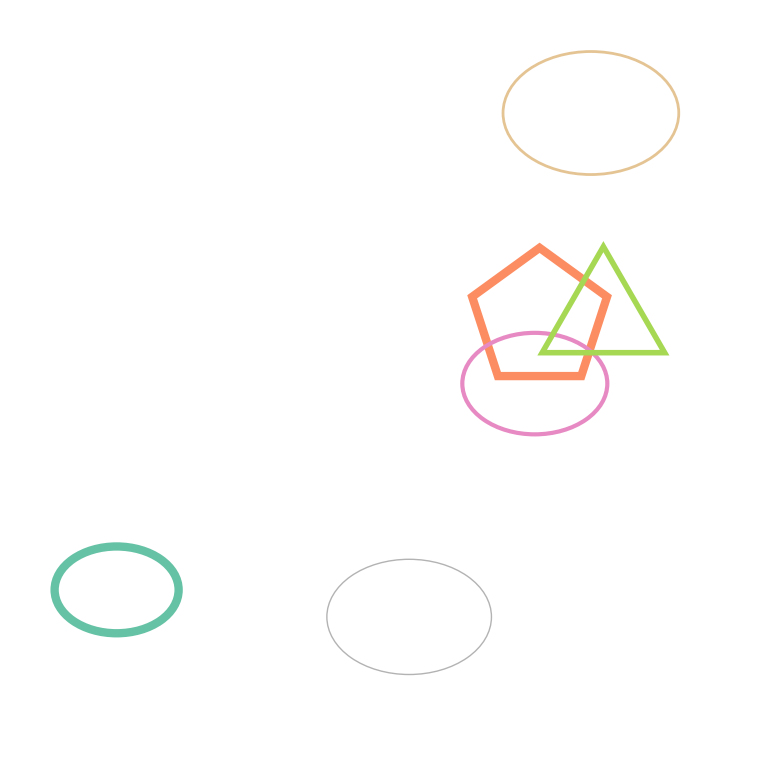[{"shape": "oval", "thickness": 3, "radius": 0.4, "center": [0.151, 0.234]}, {"shape": "pentagon", "thickness": 3, "radius": 0.46, "center": [0.701, 0.586]}, {"shape": "oval", "thickness": 1.5, "radius": 0.47, "center": [0.695, 0.502]}, {"shape": "triangle", "thickness": 2, "radius": 0.46, "center": [0.784, 0.588]}, {"shape": "oval", "thickness": 1, "radius": 0.57, "center": [0.767, 0.853]}, {"shape": "oval", "thickness": 0.5, "radius": 0.53, "center": [0.531, 0.199]}]